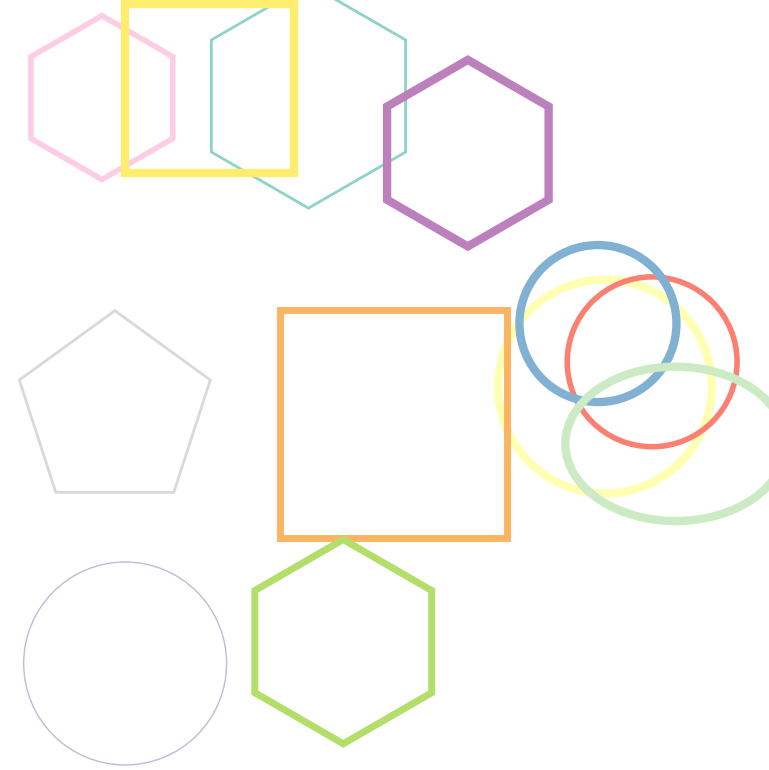[{"shape": "hexagon", "thickness": 1, "radius": 0.73, "center": [0.401, 0.875]}, {"shape": "circle", "thickness": 3, "radius": 0.69, "center": [0.786, 0.498]}, {"shape": "circle", "thickness": 0.5, "radius": 0.66, "center": [0.163, 0.138]}, {"shape": "circle", "thickness": 2, "radius": 0.55, "center": [0.847, 0.53]}, {"shape": "circle", "thickness": 3, "radius": 0.51, "center": [0.777, 0.58]}, {"shape": "square", "thickness": 2.5, "radius": 0.74, "center": [0.511, 0.449]}, {"shape": "hexagon", "thickness": 2.5, "radius": 0.66, "center": [0.446, 0.167]}, {"shape": "hexagon", "thickness": 2, "radius": 0.53, "center": [0.132, 0.873]}, {"shape": "pentagon", "thickness": 1, "radius": 0.65, "center": [0.149, 0.466]}, {"shape": "hexagon", "thickness": 3, "radius": 0.61, "center": [0.608, 0.801]}, {"shape": "oval", "thickness": 3, "radius": 0.72, "center": [0.877, 0.424]}, {"shape": "square", "thickness": 3, "radius": 0.55, "center": [0.272, 0.886]}]